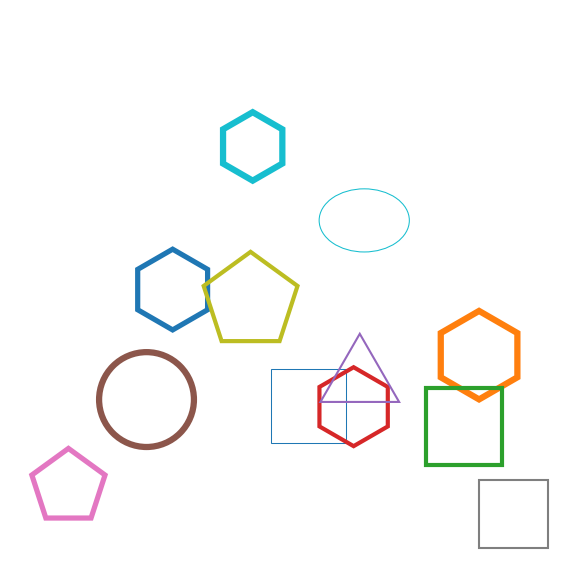[{"shape": "square", "thickness": 0.5, "radius": 0.32, "center": [0.534, 0.296]}, {"shape": "hexagon", "thickness": 2.5, "radius": 0.35, "center": [0.299, 0.498]}, {"shape": "hexagon", "thickness": 3, "radius": 0.38, "center": [0.83, 0.384]}, {"shape": "square", "thickness": 2, "radius": 0.33, "center": [0.803, 0.261]}, {"shape": "hexagon", "thickness": 2, "radius": 0.34, "center": [0.612, 0.295]}, {"shape": "triangle", "thickness": 1, "radius": 0.39, "center": [0.623, 0.342]}, {"shape": "circle", "thickness": 3, "radius": 0.41, "center": [0.254, 0.307]}, {"shape": "pentagon", "thickness": 2.5, "radius": 0.33, "center": [0.119, 0.156]}, {"shape": "square", "thickness": 1, "radius": 0.3, "center": [0.889, 0.109]}, {"shape": "pentagon", "thickness": 2, "radius": 0.43, "center": [0.434, 0.478]}, {"shape": "oval", "thickness": 0.5, "radius": 0.39, "center": [0.631, 0.617]}, {"shape": "hexagon", "thickness": 3, "radius": 0.3, "center": [0.438, 0.746]}]